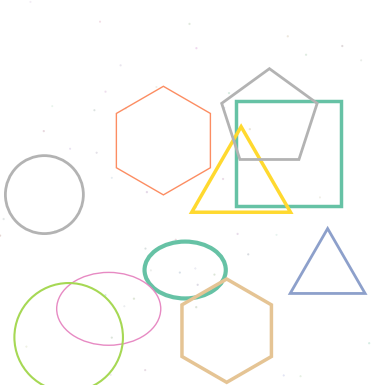[{"shape": "square", "thickness": 2.5, "radius": 0.68, "center": [0.749, 0.602]}, {"shape": "oval", "thickness": 3, "radius": 0.53, "center": [0.481, 0.299]}, {"shape": "hexagon", "thickness": 1, "radius": 0.71, "center": [0.424, 0.635]}, {"shape": "triangle", "thickness": 2, "radius": 0.56, "center": [0.851, 0.294]}, {"shape": "oval", "thickness": 1, "radius": 0.68, "center": [0.282, 0.198]}, {"shape": "circle", "thickness": 1.5, "radius": 0.7, "center": [0.178, 0.124]}, {"shape": "triangle", "thickness": 2.5, "radius": 0.74, "center": [0.626, 0.523]}, {"shape": "hexagon", "thickness": 2.5, "radius": 0.67, "center": [0.589, 0.141]}, {"shape": "pentagon", "thickness": 2, "radius": 0.65, "center": [0.7, 0.691]}, {"shape": "circle", "thickness": 2, "radius": 0.51, "center": [0.115, 0.495]}]